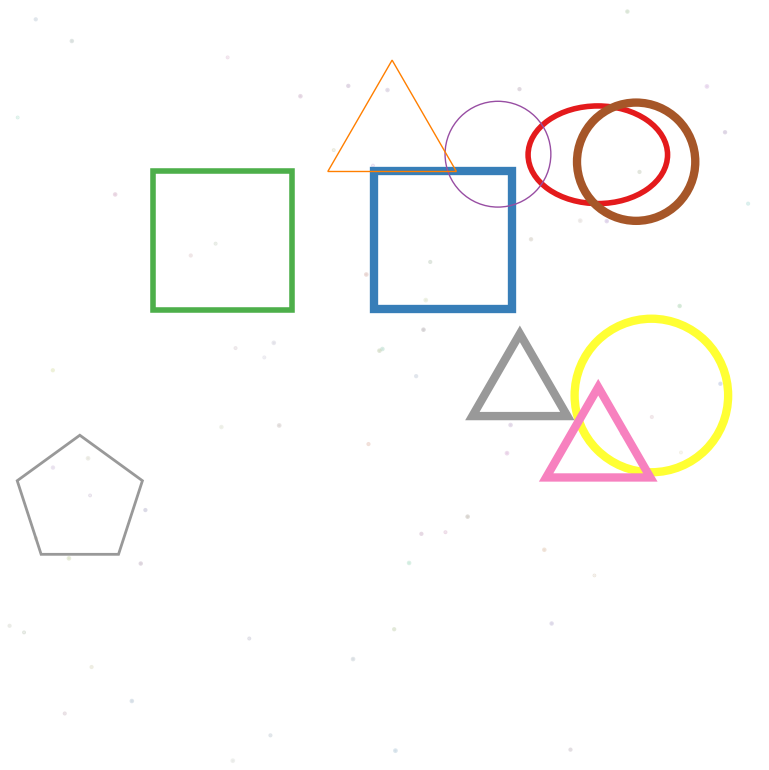[{"shape": "oval", "thickness": 2, "radius": 0.45, "center": [0.776, 0.799]}, {"shape": "square", "thickness": 3, "radius": 0.45, "center": [0.575, 0.688]}, {"shape": "square", "thickness": 2, "radius": 0.45, "center": [0.289, 0.687]}, {"shape": "circle", "thickness": 0.5, "radius": 0.34, "center": [0.647, 0.8]}, {"shape": "triangle", "thickness": 0.5, "radius": 0.48, "center": [0.509, 0.825]}, {"shape": "circle", "thickness": 3, "radius": 0.5, "center": [0.846, 0.486]}, {"shape": "circle", "thickness": 3, "radius": 0.38, "center": [0.826, 0.79]}, {"shape": "triangle", "thickness": 3, "radius": 0.39, "center": [0.777, 0.419]}, {"shape": "triangle", "thickness": 3, "radius": 0.36, "center": [0.675, 0.495]}, {"shape": "pentagon", "thickness": 1, "radius": 0.43, "center": [0.104, 0.349]}]